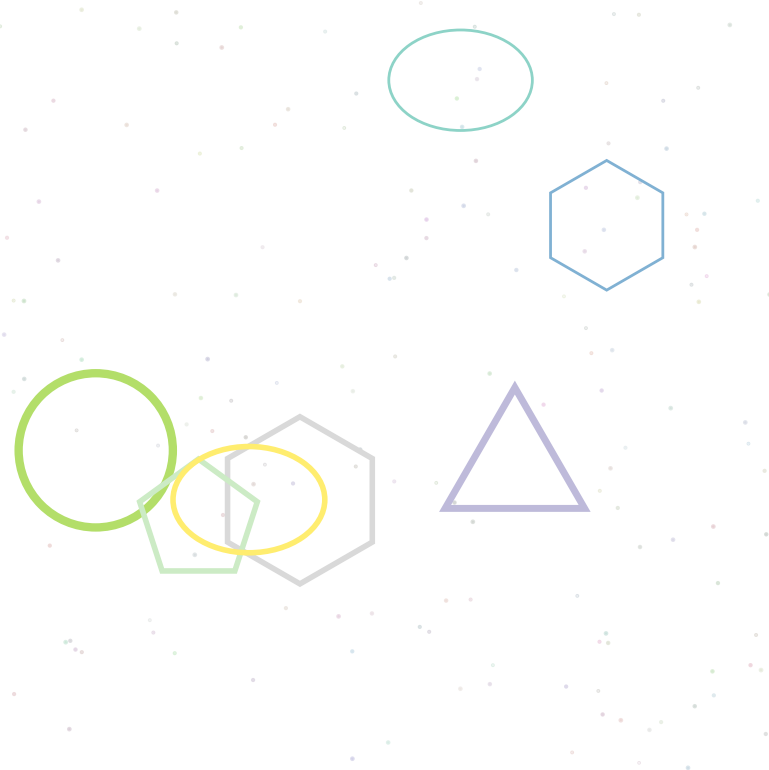[{"shape": "oval", "thickness": 1, "radius": 0.47, "center": [0.598, 0.896]}, {"shape": "triangle", "thickness": 2.5, "radius": 0.52, "center": [0.669, 0.392]}, {"shape": "hexagon", "thickness": 1, "radius": 0.42, "center": [0.788, 0.707]}, {"shape": "circle", "thickness": 3, "radius": 0.5, "center": [0.124, 0.415]}, {"shape": "hexagon", "thickness": 2, "radius": 0.54, "center": [0.39, 0.35]}, {"shape": "pentagon", "thickness": 2, "radius": 0.4, "center": [0.258, 0.323]}, {"shape": "oval", "thickness": 2, "radius": 0.49, "center": [0.323, 0.351]}]